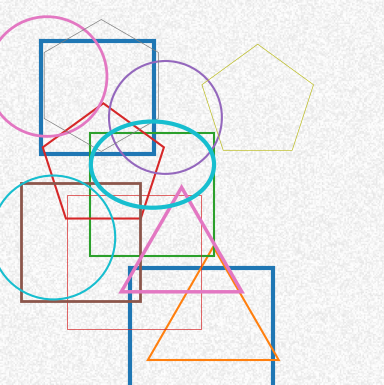[{"shape": "square", "thickness": 3, "radius": 0.92, "center": [0.523, 0.12]}, {"shape": "square", "thickness": 3, "radius": 0.73, "center": [0.254, 0.746]}, {"shape": "triangle", "thickness": 1.5, "radius": 0.98, "center": [0.554, 0.163]}, {"shape": "square", "thickness": 1.5, "radius": 0.8, "center": [0.395, 0.494]}, {"shape": "square", "thickness": 0.5, "radius": 0.87, "center": [0.348, 0.319]}, {"shape": "pentagon", "thickness": 1.5, "radius": 0.83, "center": [0.268, 0.566]}, {"shape": "circle", "thickness": 1.5, "radius": 0.73, "center": [0.43, 0.695]}, {"shape": "square", "thickness": 2, "radius": 0.77, "center": [0.209, 0.371]}, {"shape": "triangle", "thickness": 2.5, "radius": 0.9, "center": [0.472, 0.332]}, {"shape": "circle", "thickness": 2, "radius": 0.78, "center": [0.122, 0.801]}, {"shape": "hexagon", "thickness": 0.5, "radius": 0.86, "center": [0.263, 0.778]}, {"shape": "pentagon", "thickness": 0.5, "radius": 0.76, "center": [0.669, 0.733]}, {"shape": "oval", "thickness": 3, "radius": 0.8, "center": [0.396, 0.572]}, {"shape": "circle", "thickness": 1.5, "radius": 0.8, "center": [0.138, 0.383]}]